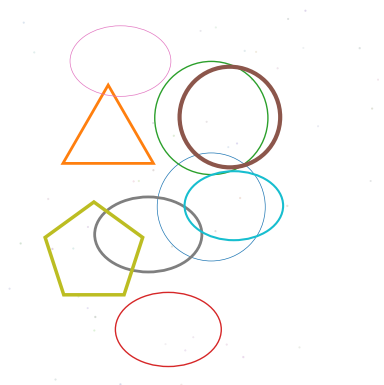[{"shape": "circle", "thickness": 0.5, "radius": 0.7, "center": [0.549, 0.462]}, {"shape": "triangle", "thickness": 2, "radius": 0.68, "center": [0.281, 0.643]}, {"shape": "circle", "thickness": 1, "radius": 0.73, "center": [0.549, 0.694]}, {"shape": "oval", "thickness": 1, "radius": 0.69, "center": [0.437, 0.144]}, {"shape": "circle", "thickness": 3, "radius": 0.65, "center": [0.597, 0.696]}, {"shape": "oval", "thickness": 0.5, "radius": 0.65, "center": [0.313, 0.841]}, {"shape": "oval", "thickness": 2, "radius": 0.7, "center": [0.385, 0.391]}, {"shape": "pentagon", "thickness": 2.5, "radius": 0.67, "center": [0.244, 0.342]}, {"shape": "oval", "thickness": 1.5, "radius": 0.64, "center": [0.607, 0.466]}]